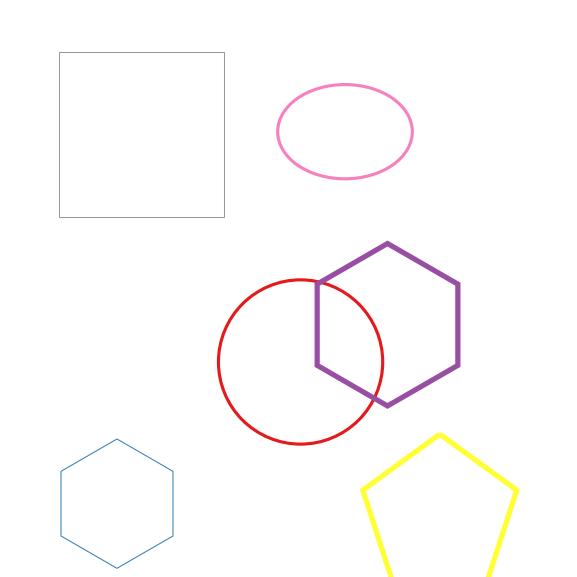[{"shape": "circle", "thickness": 1.5, "radius": 0.71, "center": [0.52, 0.372]}, {"shape": "hexagon", "thickness": 0.5, "radius": 0.56, "center": [0.203, 0.127]}, {"shape": "hexagon", "thickness": 2.5, "radius": 0.7, "center": [0.671, 0.437]}, {"shape": "pentagon", "thickness": 2.5, "radius": 0.7, "center": [0.762, 0.107]}, {"shape": "oval", "thickness": 1.5, "radius": 0.58, "center": [0.597, 0.771]}, {"shape": "square", "thickness": 0.5, "radius": 0.71, "center": [0.245, 0.766]}]